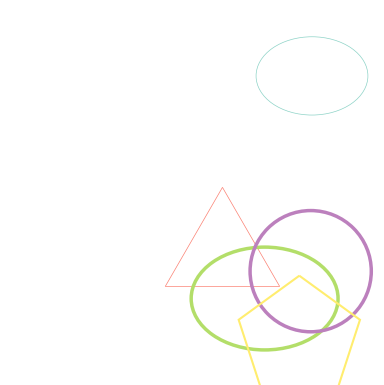[{"shape": "oval", "thickness": 0.5, "radius": 0.73, "center": [0.81, 0.803]}, {"shape": "triangle", "thickness": 0.5, "radius": 0.86, "center": [0.578, 0.342]}, {"shape": "oval", "thickness": 2.5, "radius": 0.95, "center": [0.687, 0.225]}, {"shape": "circle", "thickness": 2.5, "radius": 0.79, "center": [0.807, 0.296]}, {"shape": "pentagon", "thickness": 1.5, "radius": 0.83, "center": [0.777, 0.118]}]